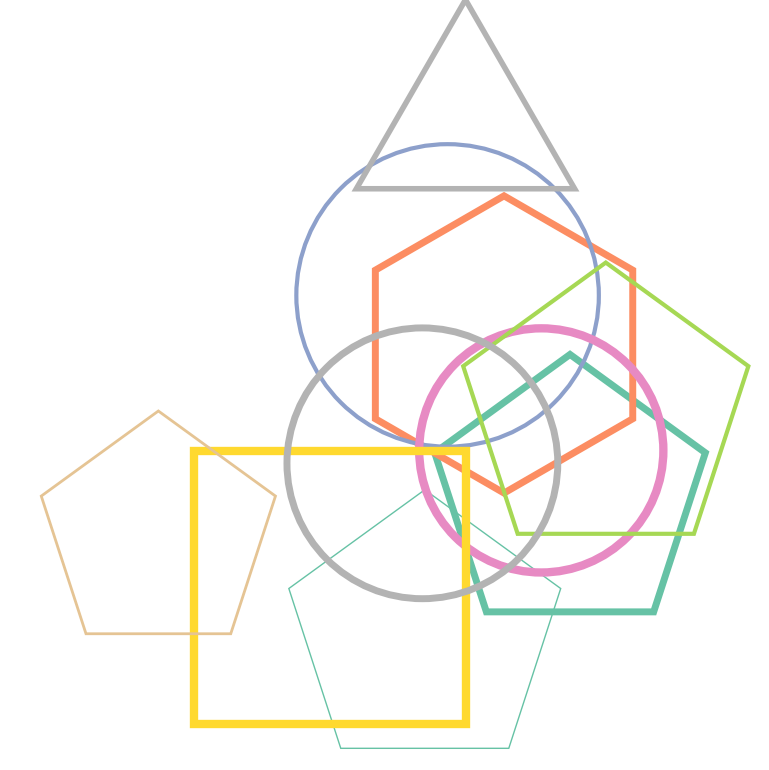[{"shape": "pentagon", "thickness": 0.5, "radius": 0.93, "center": [0.552, 0.178]}, {"shape": "pentagon", "thickness": 2.5, "radius": 0.92, "center": [0.74, 0.355]}, {"shape": "hexagon", "thickness": 2.5, "radius": 0.96, "center": [0.655, 0.553]}, {"shape": "circle", "thickness": 1.5, "radius": 0.98, "center": [0.581, 0.616]}, {"shape": "circle", "thickness": 3, "radius": 0.79, "center": [0.703, 0.415]}, {"shape": "pentagon", "thickness": 1.5, "radius": 0.97, "center": [0.787, 0.464]}, {"shape": "square", "thickness": 3, "radius": 0.89, "center": [0.428, 0.237]}, {"shape": "pentagon", "thickness": 1, "radius": 0.8, "center": [0.206, 0.306]}, {"shape": "triangle", "thickness": 2, "radius": 0.82, "center": [0.605, 0.837]}, {"shape": "circle", "thickness": 2.5, "radius": 0.88, "center": [0.549, 0.398]}]